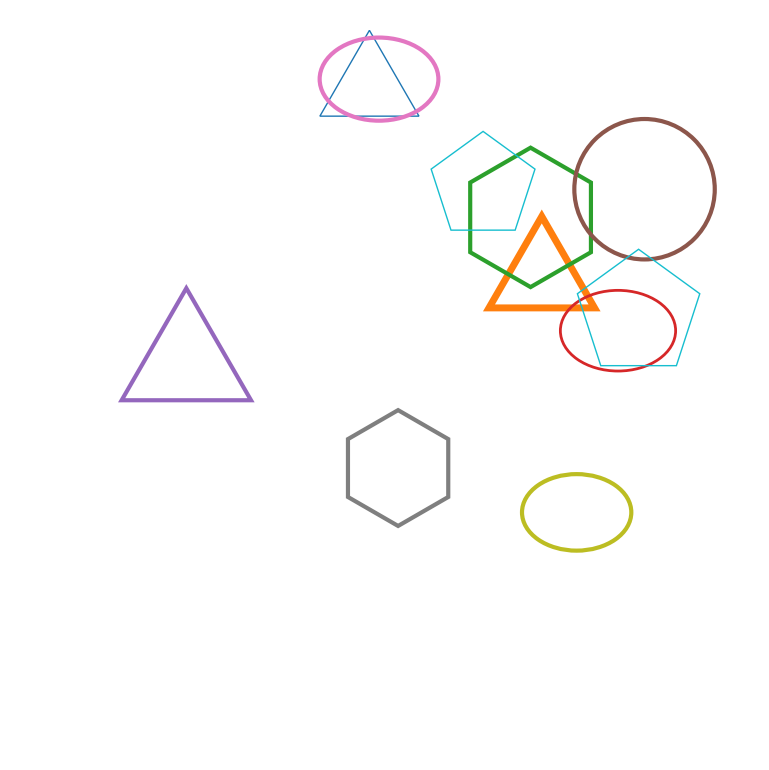[{"shape": "triangle", "thickness": 0.5, "radius": 0.37, "center": [0.48, 0.886]}, {"shape": "triangle", "thickness": 2.5, "radius": 0.4, "center": [0.704, 0.64]}, {"shape": "hexagon", "thickness": 1.5, "radius": 0.45, "center": [0.689, 0.718]}, {"shape": "oval", "thickness": 1, "radius": 0.37, "center": [0.803, 0.571]}, {"shape": "triangle", "thickness": 1.5, "radius": 0.49, "center": [0.242, 0.529]}, {"shape": "circle", "thickness": 1.5, "radius": 0.46, "center": [0.837, 0.754]}, {"shape": "oval", "thickness": 1.5, "radius": 0.39, "center": [0.492, 0.897]}, {"shape": "hexagon", "thickness": 1.5, "radius": 0.38, "center": [0.517, 0.392]}, {"shape": "oval", "thickness": 1.5, "radius": 0.35, "center": [0.749, 0.335]}, {"shape": "pentagon", "thickness": 0.5, "radius": 0.42, "center": [0.829, 0.593]}, {"shape": "pentagon", "thickness": 0.5, "radius": 0.35, "center": [0.627, 0.758]}]